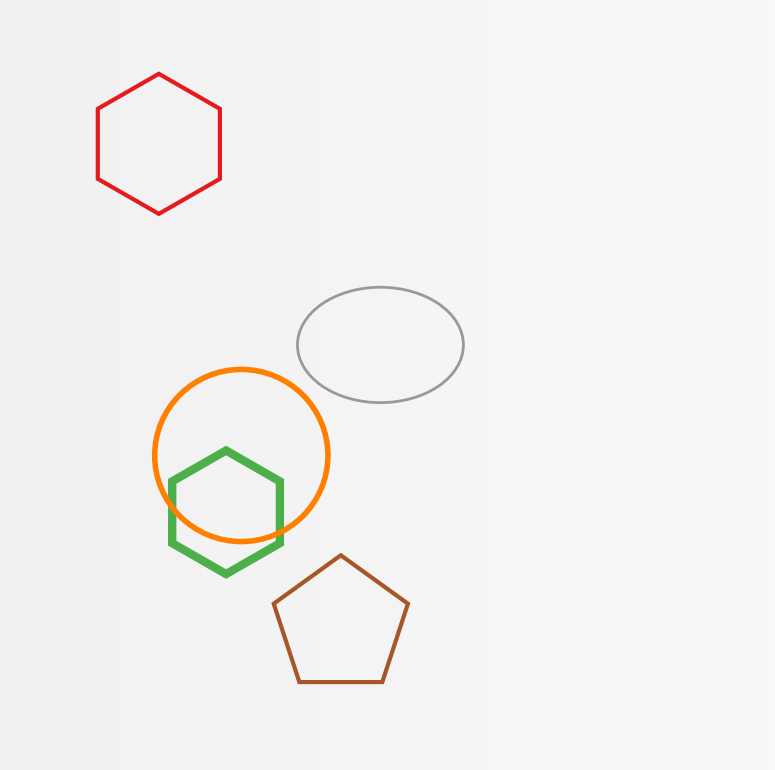[{"shape": "hexagon", "thickness": 1.5, "radius": 0.45, "center": [0.205, 0.813]}, {"shape": "hexagon", "thickness": 3, "radius": 0.4, "center": [0.292, 0.335]}, {"shape": "circle", "thickness": 2, "radius": 0.56, "center": [0.311, 0.408]}, {"shape": "pentagon", "thickness": 1.5, "radius": 0.46, "center": [0.44, 0.188]}, {"shape": "oval", "thickness": 1, "radius": 0.54, "center": [0.491, 0.552]}]